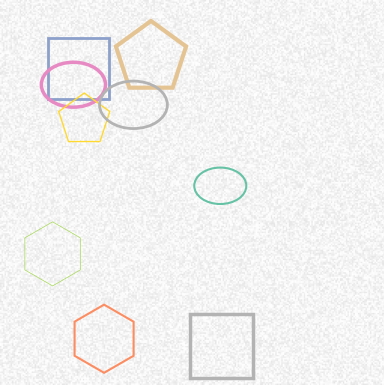[{"shape": "oval", "thickness": 1.5, "radius": 0.34, "center": [0.572, 0.517]}, {"shape": "hexagon", "thickness": 1.5, "radius": 0.44, "center": [0.27, 0.12]}, {"shape": "square", "thickness": 2, "radius": 0.4, "center": [0.204, 0.822]}, {"shape": "oval", "thickness": 2.5, "radius": 0.42, "center": [0.191, 0.78]}, {"shape": "hexagon", "thickness": 0.5, "radius": 0.42, "center": [0.137, 0.341]}, {"shape": "pentagon", "thickness": 1, "radius": 0.35, "center": [0.219, 0.689]}, {"shape": "pentagon", "thickness": 3, "radius": 0.48, "center": [0.392, 0.85]}, {"shape": "square", "thickness": 2.5, "radius": 0.41, "center": [0.576, 0.102]}, {"shape": "oval", "thickness": 2, "radius": 0.44, "center": [0.347, 0.728]}]